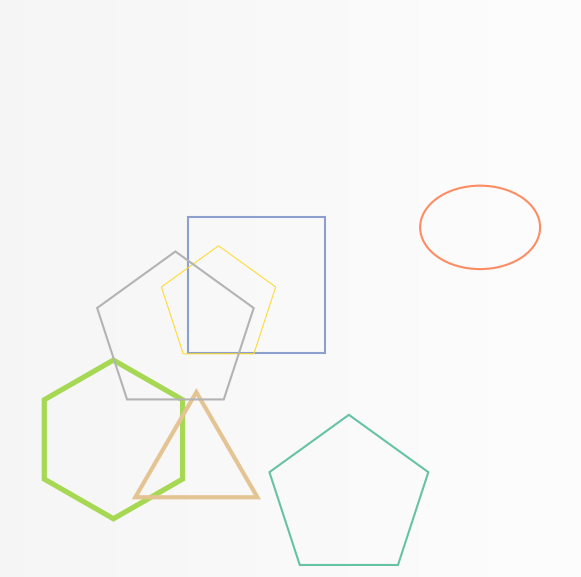[{"shape": "pentagon", "thickness": 1, "radius": 0.72, "center": [0.6, 0.137]}, {"shape": "oval", "thickness": 1, "radius": 0.52, "center": [0.826, 0.605]}, {"shape": "square", "thickness": 1, "radius": 0.59, "center": [0.442, 0.506]}, {"shape": "hexagon", "thickness": 2.5, "radius": 0.69, "center": [0.195, 0.238]}, {"shape": "pentagon", "thickness": 0.5, "radius": 0.52, "center": [0.376, 0.47]}, {"shape": "triangle", "thickness": 2, "radius": 0.61, "center": [0.338, 0.199]}, {"shape": "pentagon", "thickness": 1, "radius": 0.71, "center": [0.302, 0.422]}]